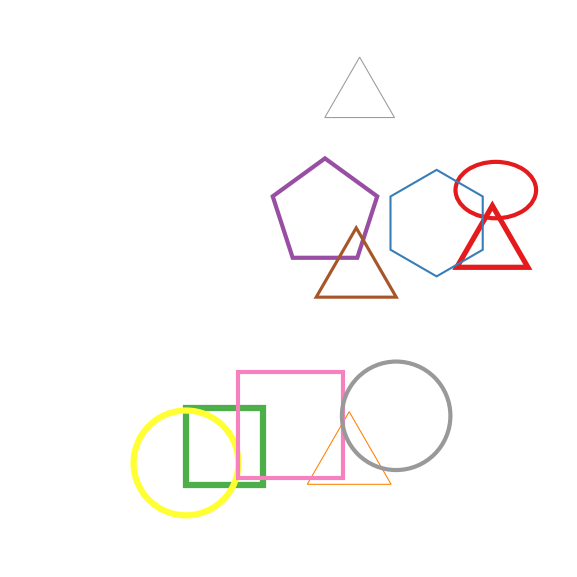[{"shape": "oval", "thickness": 2, "radius": 0.35, "center": [0.859, 0.67]}, {"shape": "triangle", "thickness": 2.5, "radius": 0.36, "center": [0.853, 0.572]}, {"shape": "hexagon", "thickness": 1, "radius": 0.46, "center": [0.756, 0.613]}, {"shape": "square", "thickness": 3, "radius": 0.33, "center": [0.389, 0.226]}, {"shape": "pentagon", "thickness": 2, "radius": 0.48, "center": [0.563, 0.63]}, {"shape": "triangle", "thickness": 0.5, "radius": 0.42, "center": [0.605, 0.202]}, {"shape": "circle", "thickness": 3, "radius": 0.45, "center": [0.322, 0.198]}, {"shape": "triangle", "thickness": 1.5, "radius": 0.4, "center": [0.617, 0.525]}, {"shape": "square", "thickness": 2, "radius": 0.46, "center": [0.503, 0.263]}, {"shape": "circle", "thickness": 2, "radius": 0.47, "center": [0.686, 0.279]}, {"shape": "triangle", "thickness": 0.5, "radius": 0.35, "center": [0.623, 0.83]}]